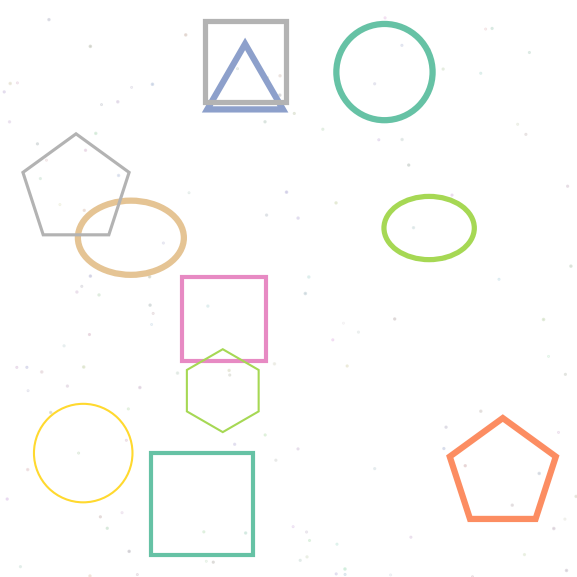[{"shape": "circle", "thickness": 3, "radius": 0.42, "center": [0.666, 0.874]}, {"shape": "square", "thickness": 2, "radius": 0.44, "center": [0.35, 0.126]}, {"shape": "pentagon", "thickness": 3, "radius": 0.48, "center": [0.871, 0.179]}, {"shape": "triangle", "thickness": 3, "radius": 0.38, "center": [0.424, 0.848]}, {"shape": "square", "thickness": 2, "radius": 0.36, "center": [0.389, 0.447]}, {"shape": "hexagon", "thickness": 1, "radius": 0.36, "center": [0.386, 0.323]}, {"shape": "oval", "thickness": 2.5, "radius": 0.39, "center": [0.743, 0.604]}, {"shape": "circle", "thickness": 1, "radius": 0.43, "center": [0.144, 0.215]}, {"shape": "oval", "thickness": 3, "radius": 0.46, "center": [0.227, 0.587]}, {"shape": "square", "thickness": 2.5, "radius": 0.35, "center": [0.424, 0.892]}, {"shape": "pentagon", "thickness": 1.5, "radius": 0.48, "center": [0.132, 0.671]}]